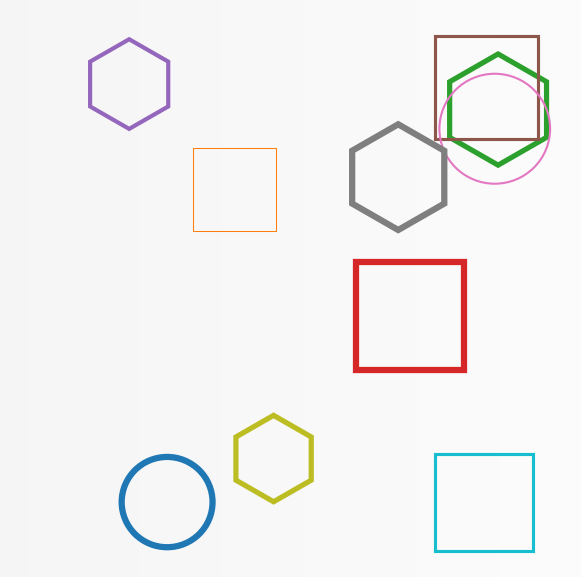[{"shape": "circle", "thickness": 3, "radius": 0.39, "center": [0.287, 0.13]}, {"shape": "square", "thickness": 0.5, "radius": 0.36, "center": [0.403, 0.671]}, {"shape": "hexagon", "thickness": 2.5, "radius": 0.48, "center": [0.857, 0.809]}, {"shape": "square", "thickness": 3, "radius": 0.46, "center": [0.705, 0.452]}, {"shape": "hexagon", "thickness": 2, "radius": 0.39, "center": [0.222, 0.854]}, {"shape": "square", "thickness": 1.5, "radius": 0.44, "center": [0.837, 0.848]}, {"shape": "circle", "thickness": 1, "radius": 0.48, "center": [0.851, 0.776]}, {"shape": "hexagon", "thickness": 3, "radius": 0.46, "center": [0.685, 0.692]}, {"shape": "hexagon", "thickness": 2.5, "radius": 0.37, "center": [0.471, 0.205]}, {"shape": "square", "thickness": 1.5, "radius": 0.42, "center": [0.833, 0.129]}]